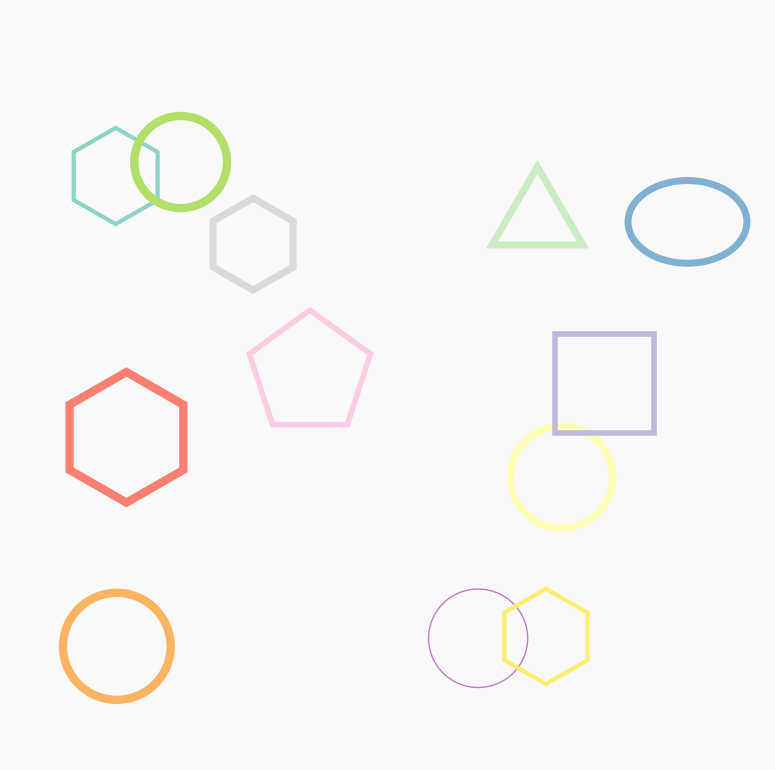[{"shape": "hexagon", "thickness": 1.5, "radius": 0.31, "center": [0.149, 0.771]}, {"shape": "circle", "thickness": 2.5, "radius": 0.33, "center": [0.724, 0.38]}, {"shape": "square", "thickness": 2, "radius": 0.32, "center": [0.78, 0.502]}, {"shape": "hexagon", "thickness": 3, "radius": 0.42, "center": [0.163, 0.432]}, {"shape": "oval", "thickness": 2.5, "radius": 0.38, "center": [0.887, 0.712]}, {"shape": "circle", "thickness": 3, "radius": 0.35, "center": [0.151, 0.161]}, {"shape": "circle", "thickness": 3, "radius": 0.3, "center": [0.233, 0.79]}, {"shape": "pentagon", "thickness": 2, "radius": 0.41, "center": [0.4, 0.515]}, {"shape": "hexagon", "thickness": 2.5, "radius": 0.3, "center": [0.327, 0.683]}, {"shape": "circle", "thickness": 0.5, "radius": 0.32, "center": [0.617, 0.171]}, {"shape": "triangle", "thickness": 2.5, "radius": 0.34, "center": [0.693, 0.716]}, {"shape": "hexagon", "thickness": 1.5, "radius": 0.31, "center": [0.704, 0.173]}]